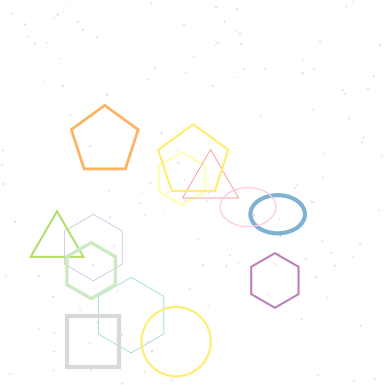[{"shape": "hexagon", "thickness": 0.5, "radius": 0.49, "center": [0.341, 0.181]}, {"shape": "hexagon", "thickness": 1.5, "radius": 0.34, "center": [0.473, 0.536]}, {"shape": "hexagon", "thickness": 0.5, "radius": 0.43, "center": [0.243, 0.357]}, {"shape": "triangle", "thickness": 0.5, "radius": 0.42, "center": [0.547, 0.528]}, {"shape": "oval", "thickness": 3, "radius": 0.35, "center": [0.721, 0.444]}, {"shape": "pentagon", "thickness": 2, "radius": 0.46, "center": [0.272, 0.635]}, {"shape": "triangle", "thickness": 1.5, "radius": 0.4, "center": [0.148, 0.372]}, {"shape": "oval", "thickness": 1, "radius": 0.36, "center": [0.644, 0.462]}, {"shape": "square", "thickness": 3, "radius": 0.33, "center": [0.241, 0.112]}, {"shape": "hexagon", "thickness": 1.5, "radius": 0.35, "center": [0.714, 0.272]}, {"shape": "hexagon", "thickness": 2.5, "radius": 0.36, "center": [0.237, 0.297]}, {"shape": "pentagon", "thickness": 1.5, "radius": 0.48, "center": [0.502, 0.581]}, {"shape": "circle", "thickness": 1.5, "radius": 0.45, "center": [0.458, 0.113]}]